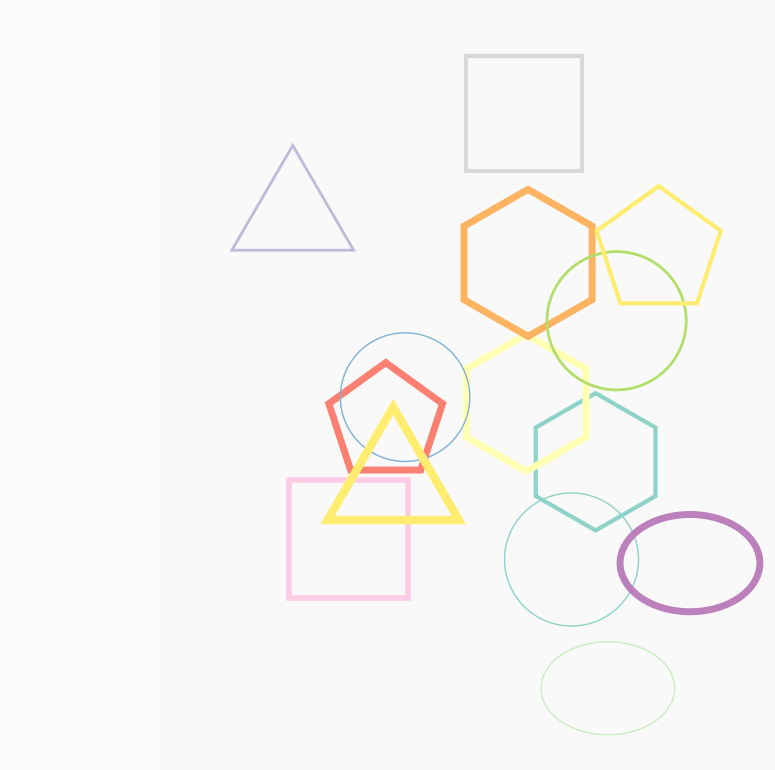[{"shape": "circle", "thickness": 0.5, "radius": 0.43, "center": [0.737, 0.273]}, {"shape": "hexagon", "thickness": 1.5, "radius": 0.45, "center": [0.769, 0.4]}, {"shape": "hexagon", "thickness": 2.5, "radius": 0.44, "center": [0.679, 0.477]}, {"shape": "triangle", "thickness": 1, "radius": 0.45, "center": [0.378, 0.72]}, {"shape": "pentagon", "thickness": 2.5, "radius": 0.39, "center": [0.498, 0.452]}, {"shape": "circle", "thickness": 0.5, "radius": 0.42, "center": [0.523, 0.484]}, {"shape": "hexagon", "thickness": 2.5, "radius": 0.48, "center": [0.681, 0.659]}, {"shape": "circle", "thickness": 1, "radius": 0.45, "center": [0.796, 0.583]}, {"shape": "square", "thickness": 2, "radius": 0.38, "center": [0.449, 0.3]}, {"shape": "square", "thickness": 1.5, "radius": 0.37, "center": [0.676, 0.852]}, {"shape": "oval", "thickness": 2.5, "radius": 0.45, "center": [0.89, 0.269]}, {"shape": "oval", "thickness": 0.5, "radius": 0.43, "center": [0.784, 0.106]}, {"shape": "pentagon", "thickness": 1.5, "radius": 0.42, "center": [0.85, 0.674]}, {"shape": "triangle", "thickness": 3, "radius": 0.49, "center": [0.507, 0.374]}]